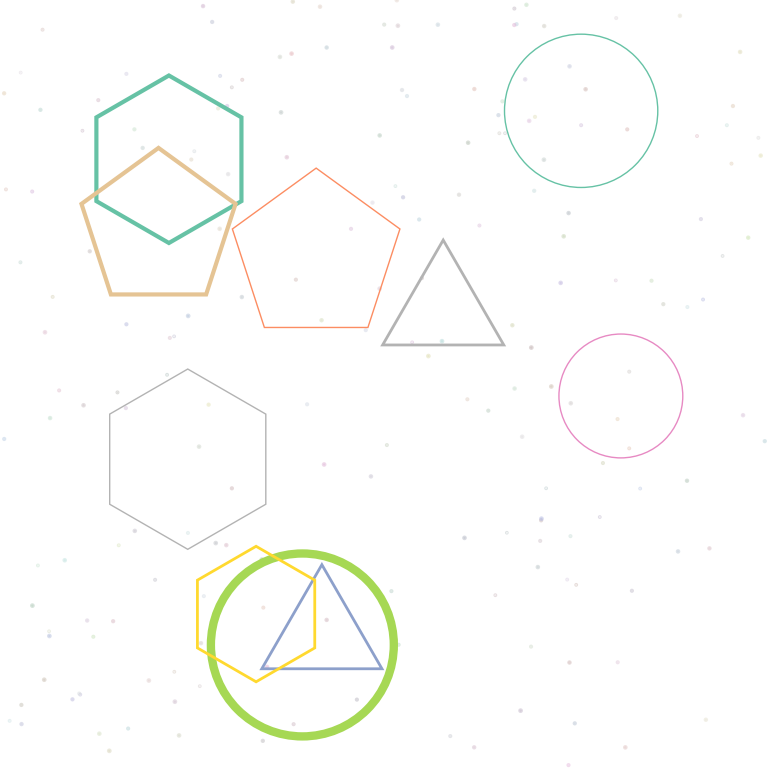[{"shape": "circle", "thickness": 0.5, "radius": 0.5, "center": [0.755, 0.856]}, {"shape": "hexagon", "thickness": 1.5, "radius": 0.54, "center": [0.219, 0.793]}, {"shape": "pentagon", "thickness": 0.5, "radius": 0.57, "center": [0.411, 0.667]}, {"shape": "triangle", "thickness": 1, "radius": 0.45, "center": [0.418, 0.177]}, {"shape": "circle", "thickness": 0.5, "radius": 0.4, "center": [0.806, 0.486]}, {"shape": "circle", "thickness": 3, "radius": 0.59, "center": [0.393, 0.162]}, {"shape": "hexagon", "thickness": 1, "radius": 0.44, "center": [0.333, 0.203]}, {"shape": "pentagon", "thickness": 1.5, "radius": 0.53, "center": [0.206, 0.703]}, {"shape": "triangle", "thickness": 1, "radius": 0.45, "center": [0.576, 0.597]}, {"shape": "hexagon", "thickness": 0.5, "radius": 0.59, "center": [0.244, 0.404]}]